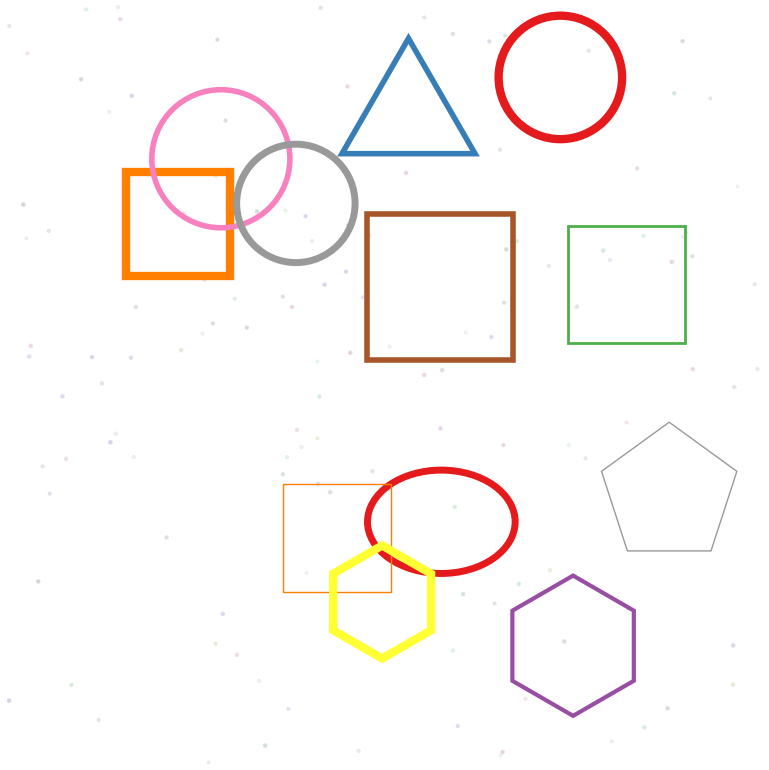[{"shape": "circle", "thickness": 3, "radius": 0.4, "center": [0.728, 0.899]}, {"shape": "oval", "thickness": 2.5, "radius": 0.48, "center": [0.573, 0.322]}, {"shape": "triangle", "thickness": 2, "radius": 0.5, "center": [0.531, 0.85]}, {"shape": "square", "thickness": 1, "radius": 0.38, "center": [0.814, 0.63]}, {"shape": "hexagon", "thickness": 1.5, "radius": 0.46, "center": [0.744, 0.161]}, {"shape": "square", "thickness": 0.5, "radius": 0.35, "center": [0.438, 0.301]}, {"shape": "square", "thickness": 3, "radius": 0.34, "center": [0.232, 0.709]}, {"shape": "hexagon", "thickness": 3, "radius": 0.37, "center": [0.496, 0.218]}, {"shape": "square", "thickness": 2, "radius": 0.47, "center": [0.572, 0.627]}, {"shape": "circle", "thickness": 2, "radius": 0.45, "center": [0.287, 0.794]}, {"shape": "pentagon", "thickness": 0.5, "radius": 0.46, "center": [0.869, 0.359]}, {"shape": "circle", "thickness": 2.5, "radius": 0.38, "center": [0.384, 0.736]}]